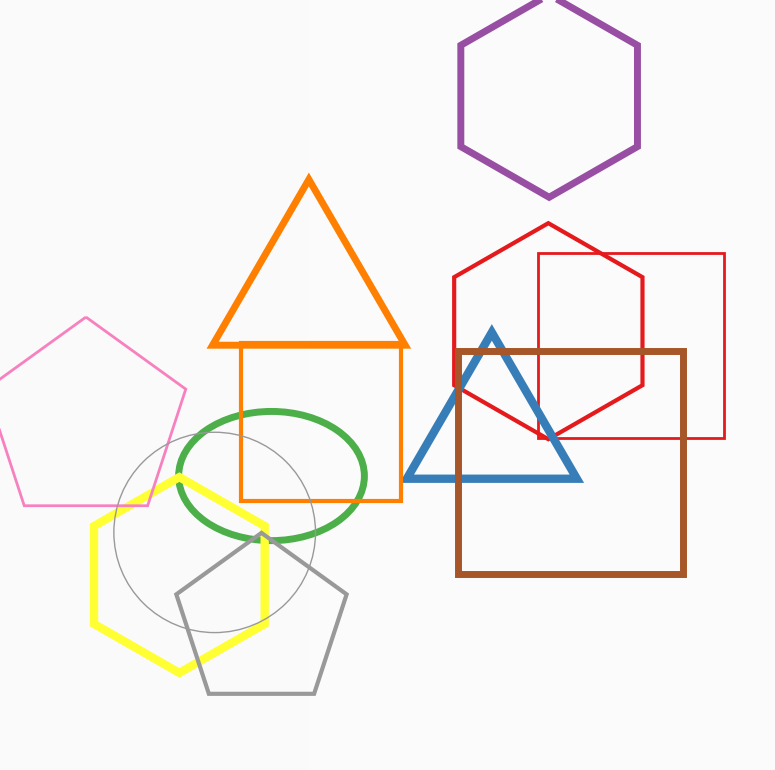[{"shape": "square", "thickness": 1, "radius": 0.6, "center": [0.814, 0.552]}, {"shape": "hexagon", "thickness": 1.5, "radius": 0.7, "center": [0.708, 0.57]}, {"shape": "triangle", "thickness": 3, "radius": 0.63, "center": [0.635, 0.442]}, {"shape": "oval", "thickness": 2.5, "radius": 0.6, "center": [0.35, 0.382]}, {"shape": "hexagon", "thickness": 2.5, "radius": 0.66, "center": [0.709, 0.875]}, {"shape": "triangle", "thickness": 2.5, "radius": 0.72, "center": [0.399, 0.623]}, {"shape": "square", "thickness": 1.5, "radius": 0.51, "center": [0.414, 0.452]}, {"shape": "hexagon", "thickness": 3, "radius": 0.64, "center": [0.231, 0.253]}, {"shape": "square", "thickness": 2.5, "radius": 0.73, "center": [0.736, 0.399]}, {"shape": "pentagon", "thickness": 1, "radius": 0.68, "center": [0.111, 0.453]}, {"shape": "circle", "thickness": 0.5, "radius": 0.65, "center": [0.277, 0.309]}, {"shape": "pentagon", "thickness": 1.5, "radius": 0.58, "center": [0.337, 0.192]}]